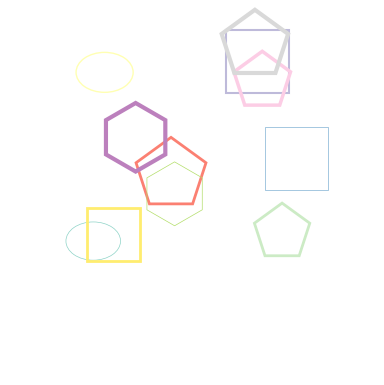[{"shape": "oval", "thickness": 0.5, "radius": 0.35, "center": [0.242, 0.374]}, {"shape": "oval", "thickness": 1, "radius": 0.37, "center": [0.272, 0.812]}, {"shape": "square", "thickness": 1.5, "radius": 0.41, "center": [0.669, 0.841]}, {"shape": "pentagon", "thickness": 2, "radius": 0.48, "center": [0.444, 0.548]}, {"shape": "square", "thickness": 0.5, "radius": 0.41, "center": [0.77, 0.589]}, {"shape": "hexagon", "thickness": 0.5, "radius": 0.41, "center": [0.453, 0.497]}, {"shape": "pentagon", "thickness": 2.5, "radius": 0.39, "center": [0.681, 0.789]}, {"shape": "pentagon", "thickness": 3, "radius": 0.45, "center": [0.662, 0.884]}, {"shape": "hexagon", "thickness": 3, "radius": 0.45, "center": [0.352, 0.643]}, {"shape": "pentagon", "thickness": 2, "radius": 0.38, "center": [0.733, 0.397]}, {"shape": "square", "thickness": 2, "radius": 0.34, "center": [0.294, 0.391]}]